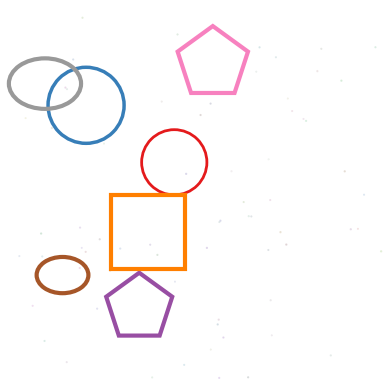[{"shape": "circle", "thickness": 2, "radius": 0.42, "center": [0.453, 0.578]}, {"shape": "circle", "thickness": 2.5, "radius": 0.49, "center": [0.224, 0.726]}, {"shape": "pentagon", "thickness": 3, "radius": 0.45, "center": [0.362, 0.201]}, {"shape": "square", "thickness": 3, "radius": 0.48, "center": [0.384, 0.398]}, {"shape": "oval", "thickness": 3, "radius": 0.34, "center": [0.162, 0.286]}, {"shape": "pentagon", "thickness": 3, "radius": 0.48, "center": [0.553, 0.836]}, {"shape": "oval", "thickness": 3, "radius": 0.47, "center": [0.117, 0.783]}]